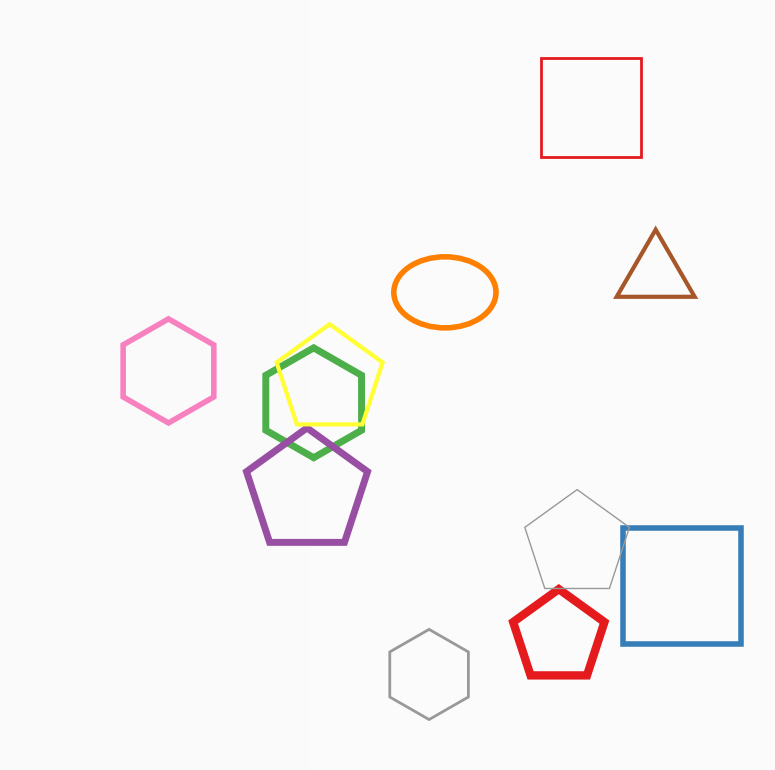[{"shape": "pentagon", "thickness": 3, "radius": 0.31, "center": [0.721, 0.173]}, {"shape": "square", "thickness": 1, "radius": 0.32, "center": [0.762, 0.861]}, {"shape": "square", "thickness": 2, "radius": 0.38, "center": [0.88, 0.239]}, {"shape": "hexagon", "thickness": 2.5, "radius": 0.36, "center": [0.405, 0.477]}, {"shape": "pentagon", "thickness": 2.5, "radius": 0.41, "center": [0.396, 0.362]}, {"shape": "oval", "thickness": 2, "radius": 0.33, "center": [0.574, 0.62]}, {"shape": "pentagon", "thickness": 1.5, "radius": 0.36, "center": [0.425, 0.507]}, {"shape": "triangle", "thickness": 1.5, "radius": 0.29, "center": [0.846, 0.644]}, {"shape": "hexagon", "thickness": 2, "radius": 0.34, "center": [0.217, 0.518]}, {"shape": "hexagon", "thickness": 1, "radius": 0.29, "center": [0.554, 0.124]}, {"shape": "pentagon", "thickness": 0.5, "radius": 0.35, "center": [0.745, 0.293]}]